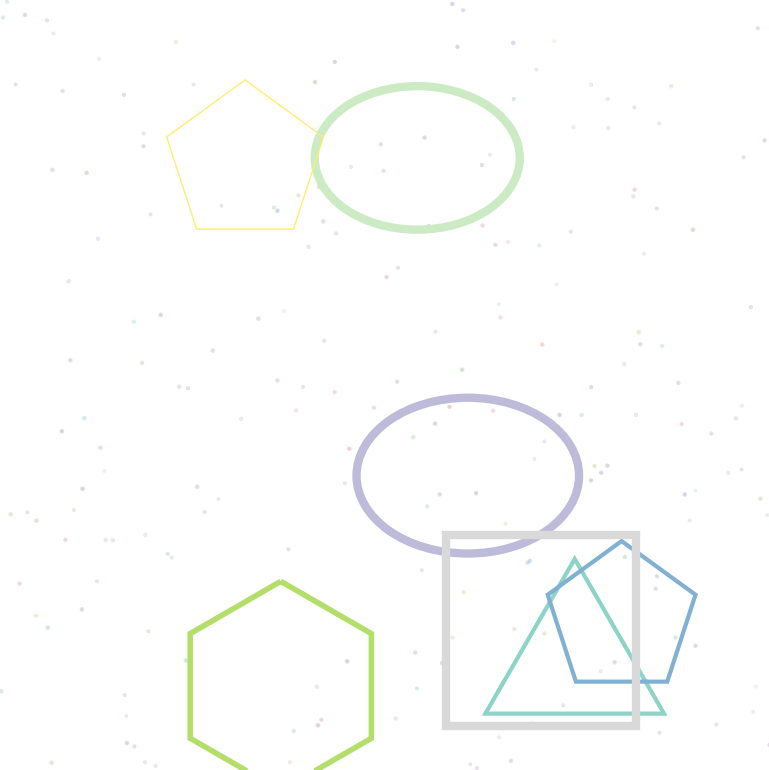[{"shape": "triangle", "thickness": 1.5, "radius": 0.67, "center": [0.746, 0.14]}, {"shape": "oval", "thickness": 3, "radius": 0.72, "center": [0.608, 0.382]}, {"shape": "pentagon", "thickness": 1.5, "radius": 0.5, "center": [0.807, 0.196]}, {"shape": "hexagon", "thickness": 2, "radius": 0.68, "center": [0.365, 0.109]}, {"shape": "square", "thickness": 3, "radius": 0.62, "center": [0.703, 0.181]}, {"shape": "oval", "thickness": 3, "radius": 0.67, "center": [0.542, 0.795]}, {"shape": "pentagon", "thickness": 0.5, "radius": 0.54, "center": [0.318, 0.789]}]